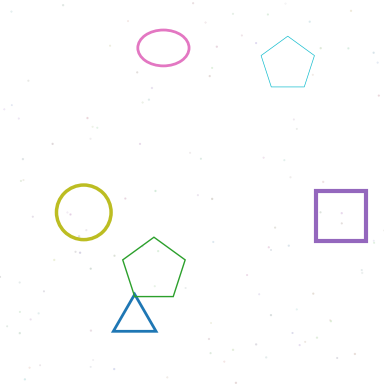[{"shape": "triangle", "thickness": 2, "radius": 0.32, "center": [0.35, 0.172]}, {"shape": "pentagon", "thickness": 1, "radius": 0.43, "center": [0.4, 0.299]}, {"shape": "square", "thickness": 3, "radius": 0.32, "center": [0.886, 0.438]}, {"shape": "oval", "thickness": 2, "radius": 0.33, "center": [0.425, 0.875]}, {"shape": "circle", "thickness": 2.5, "radius": 0.35, "center": [0.218, 0.448]}, {"shape": "pentagon", "thickness": 0.5, "radius": 0.36, "center": [0.747, 0.833]}]